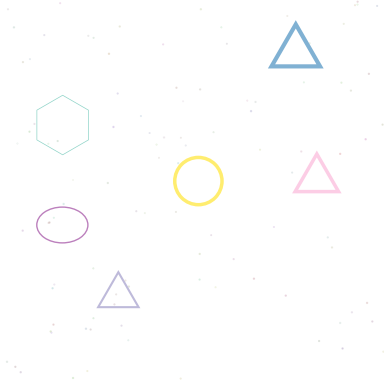[{"shape": "hexagon", "thickness": 0.5, "radius": 0.39, "center": [0.163, 0.675]}, {"shape": "triangle", "thickness": 1.5, "radius": 0.3, "center": [0.307, 0.232]}, {"shape": "triangle", "thickness": 3, "radius": 0.36, "center": [0.768, 0.864]}, {"shape": "triangle", "thickness": 2.5, "radius": 0.33, "center": [0.823, 0.535]}, {"shape": "oval", "thickness": 1, "radius": 0.33, "center": [0.162, 0.416]}, {"shape": "circle", "thickness": 2.5, "radius": 0.31, "center": [0.515, 0.53]}]